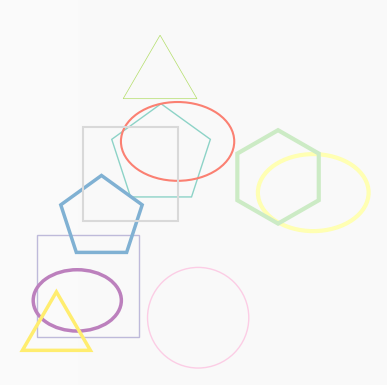[{"shape": "pentagon", "thickness": 1, "radius": 0.67, "center": [0.416, 0.597]}, {"shape": "oval", "thickness": 3, "radius": 0.71, "center": [0.808, 0.5]}, {"shape": "square", "thickness": 1, "radius": 0.66, "center": [0.228, 0.257]}, {"shape": "oval", "thickness": 1.5, "radius": 0.73, "center": [0.458, 0.633]}, {"shape": "pentagon", "thickness": 2.5, "radius": 0.55, "center": [0.262, 0.434]}, {"shape": "triangle", "thickness": 0.5, "radius": 0.55, "center": [0.413, 0.799]}, {"shape": "circle", "thickness": 1, "radius": 0.65, "center": [0.511, 0.175]}, {"shape": "square", "thickness": 1.5, "radius": 0.61, "center": [0.336, 0.547]}, {"shape": "oval", "thickness": 2.5, "radius": 0.57, "center": [0.199, 0.22]}, {"shape": "hexagon", "thickness": 3, "radius": 0.61, "center": [0.718, 0.541]}, {"shape": "triangle", "thickness": 2.5, "radius": 0.51, "center": [0.146, 0.141]}]